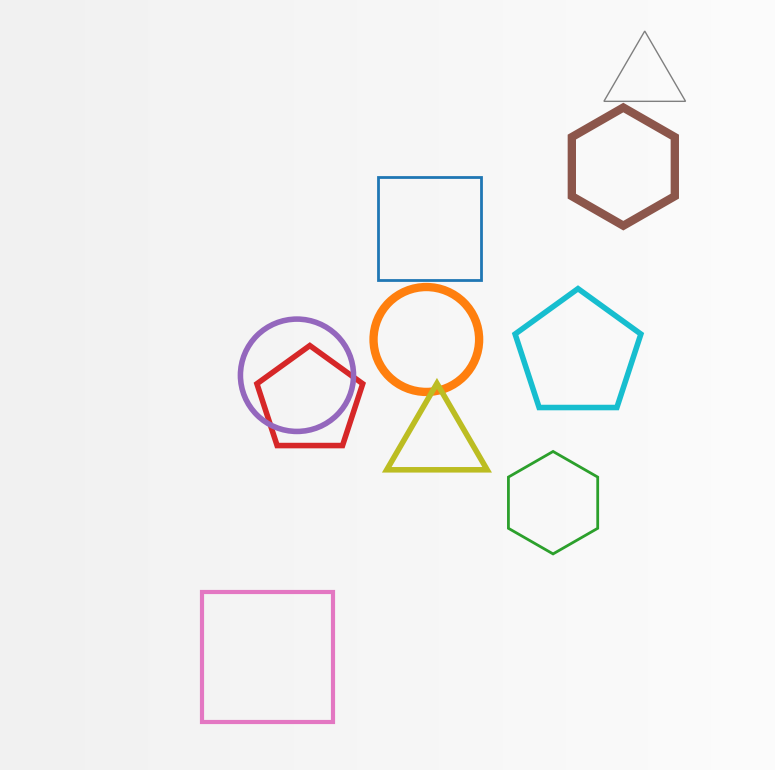[{"shape": "square", "thickness": 1, "radius": 0.33, "center": [0.554, 0.703]}, {"shape": "circle", "thickness": 3, "radius": 0.34, "center": [0.55, 0.559]}, {"shape": "hexagon", "thickness": 1, "radius": 0.33, "center": [0.714, 0.347]}, {"shape": "pentagon", "thickness": 2, "radius": 0.36, "center": [0.4, 0.479]}, {"shape": "circle", "thickness": 2, "radius": 0.36, "center": [0.383, 0.513]}, {"shape": "hexagon", "thickness": 3, "radius": 0.38, "center": [0.804, 0.784]}, {"shape": "square", "thickness": 1.5, "radius": 0.42, "center": [0.345, 0.147]}, {"shape": "triangle", "thickness": 0.5, "radius": 0.3, "center": [0.832, 0.899]}, {"shape": "triangle", "thickness": 2, "radius": 0.37, "center": [0.564, 0.427]}, {"shape": "pentagon", "thickness": 2, "radius": 0.43, "center": [0.746, 0.54]}]